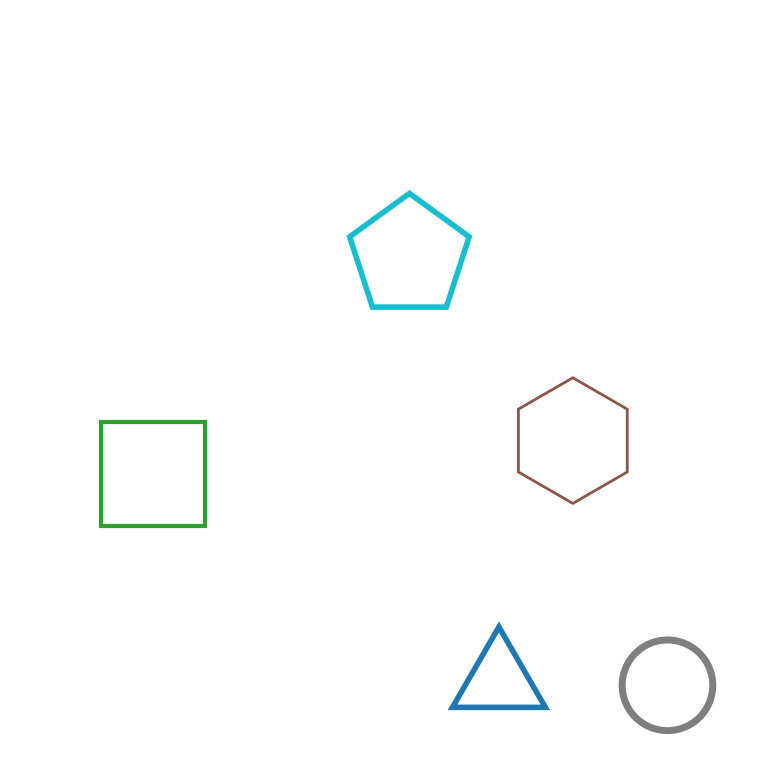[{"shape": "triangle", "thickness": 2, "radius": 0.35, "center": [0.648, 0.116]}, {"shape": "square", "thickness": 1.5, "radius": 0.34, "center": [0.199, 0.384]}, {"shape": "hexagon", "thickness": 1, "radius": 0.41, "center": [0.744, 0.428]}, {"shape": "circle", "thickness": 2.5, "radius": 0.29, "center": [0.867, 0.11]}, {"shape": "pentagon", "thickness": 2, "radius": 0.41, "center": [0.532, 0.667]}]